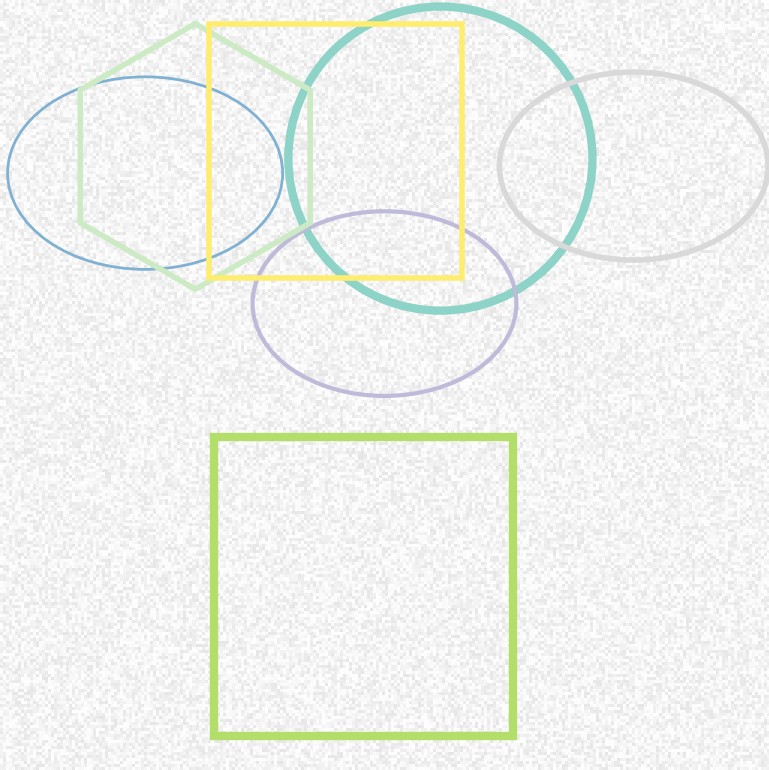[{"shape": "circle", "thickness": 3, "radius": 0.99, "center": [0.572, 0.794]}, {"shape": "oval", "thickness": 1.5, "radius": 0.86, "center": [0.499, 0.606]}, {"shape": "oval", "thickness": 1, "radius": 0.89, "center": [0.188, 0.775]}, {"shape": "square", "thickness": 3, "radius": 0.97, "center": [0.472, 0.238]}, {"shape": "oval", "thickness": 2, "radius": 0.87, "center": [0.823, 0.784]}, {"shape": "hexagon", "thickness": 2, "radius": 0.86, "center": [0.254, 0.797]}, {"shape": "square", "thickness": 2, "radius": 0.82, "center": [0.436, 0.804]}]